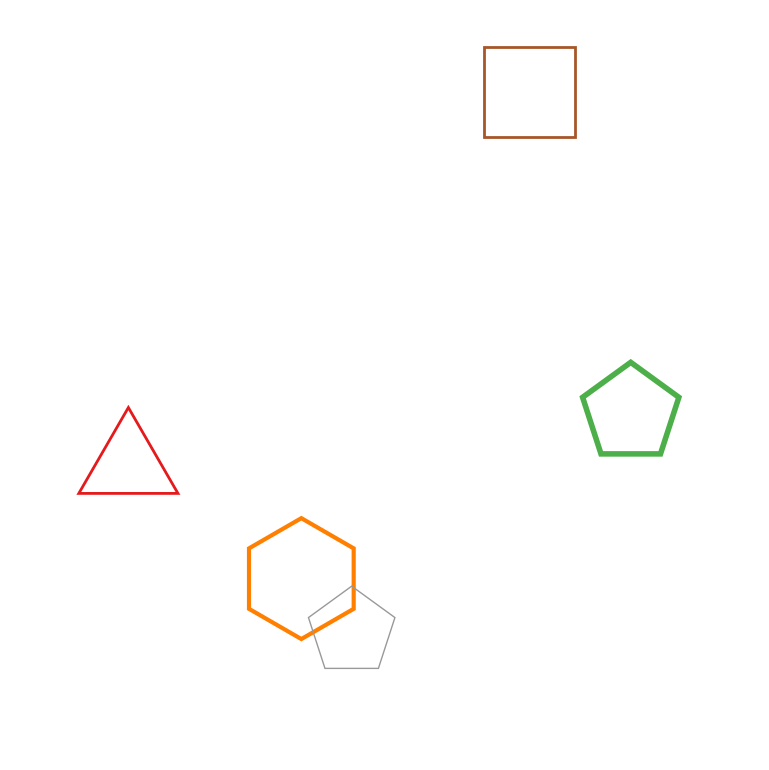[{"shape": "triangle", "thickness": 1, "radius": 0.37, "center": [0.167, 0.396]}, {"shape": "pentagon", "thickness": 2, "radius": 0.33, "center": [0.819, 0.464]}, {"shape": "hexagon", "thickness": 1.5, "radius": 0.39, "center": [0.391, 0.249]}, {"shape": "square", "thickness": 1, "radius": 0.29, "center": [0.688, 0.881]}, {"shape": "pentagon", "thickness": 0.5, "radius": 0.3, "center": [0.457, 0.18]}]